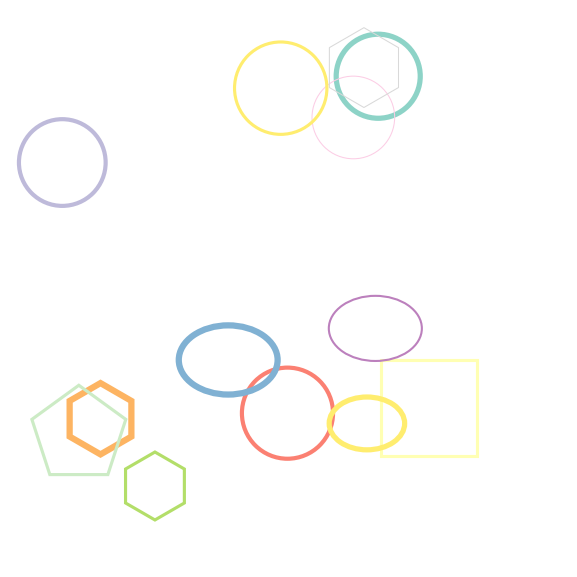[{"shape": "circle", "thickness": 2.5, "radius": 0.36, "center": [0.655, 0.867]}, {"shape": "square", "thickness": 1.5, "radius": 0.41, "center": [0.742, 0.292]}, {"shape": "circle", "thickness": 2, "radius": 0.38, "center": [0.108, 0.718]}, {"shape": "circle", "thickness": 2, "radius": 0.39, "center": [0.498, 0.284]}, {"shape": "oval", "thickness": 3, "radius": 0.43, "center": [0.395, 0.376]}, {"shape": "hexagon", "thickness": 3, "radius": 0.31, "center": [0.174, 0.274]}, {"shape": "hexagon", "thickness": 1.5, "radius": 0.29, "center": [0.268, 0.158]}, {"shape": "circle", "thickness": 0.5, "radius": 0.36, "center": [0.612, 0.796]}, {"shape": "hexagon", "thickness": 0.5, "radius": 0.35, "center": [0.63, 0.882]}, {"shape": "oval", "thickness": 1, "radius": 0.4, "center": [0.65, 0.43]}, {"shape": "pentagon", "thickness": 1.5, "radius": 0.43, "center": [0.137, 0.247]}, {"shape": "circle", "thickness": 1.5, "radius": 0.4, "center": [0.486, 0.846]}, {"shape": "oval", "thickness": 2.5, "radius": 0.33, "center": [0.635, 0.266]}]